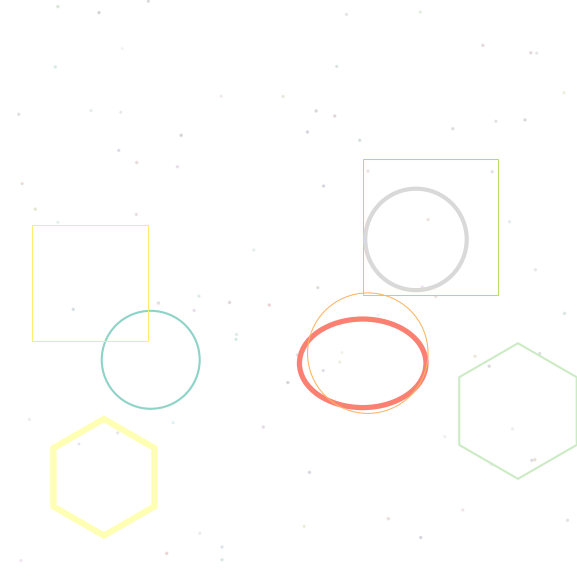[{"shape": "circle", "thickness": 1, "radius": 0.42, "center": [0.261, 0.376]}, {"shape": "hexagon", "thickness": 3, "radius": 0.51, "center": [0.18, 0.173]}, {"shape": "oval", "thickness": 2.5, "radius": 0.55, "center": [0.628, 0.37]}, {"shape": "circle", "thickness": 0.5, "radius": 0.52, "center": [0.637, 0.388]}, {"shape": "square", "thickness": 0.5, "radius": 0.59, "center": [0.745, 0.606]}, {"shape": "circle", "thickness": 2, "radius": 0.44, "center": [0.72, 0.585]}, {"shape": "hexagon", "thickness": 1, "radius": 0.59, "center": [0.897, 0.287]}, {"shape": "square", "thickness": 0.5, "radius": 0.5, "center": [0.156, 0.509]}]